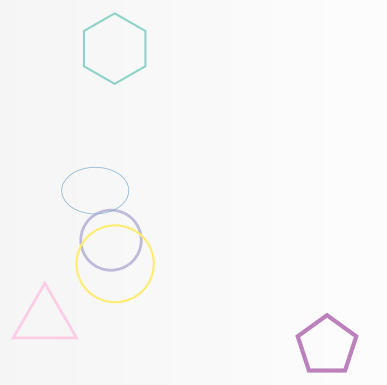[{"shape": "hexagon", "thickness": 1.5, "radius": 0.46, "center": [0.296, 0.874]}, {"shape": "circle", "thickness": 2, "radius": 0.39, "center": [0.287, 0.376]}, {"shape": "oval", "thickness": 0.5, "radius": 0.43, "center": [0.246, 0.505]}, {"shape": "triangle", "thickness": 2, "radius": 0.47, "center": [0.116, 0.17]}, {"shape": "pentagon", "thickness": 3, "radius": 0.4, "center": [0.844, 0.102]}, {"shape": "circle", "thickness": 1.5, "radius": 0.5, "center": [0.297, 0.315]}]